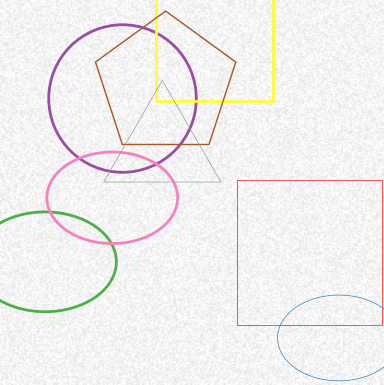[{"shape": "square", "thickness": 0.5, "radius": 0.94, "center": [0.804, 0.345]}, {"shape": "oval", "thickness": 0.5, "radius": 0.8, "center": [0.88, 0.122]}, {"shape": "oval", "thickness": 2, "radius": 0.93, "center": [0.117, 0.32]}, {"shape": "circle", "thickness": 2, "radius": 0.96, "center": [0.318, 0.744]}, {"shape": "square", "thickness": 2, "radius": 0.76, "center": [0.556, 0.889]}, {"shape": "pentagon", "thickness": 1, "radius": 0.96, "center": [0.43, 0.78]}, {"shape": "oval", "thickness": 2, "radius": 0.85, "center": [0.292, 0.486]}, {"shape": "triangle", "thickness": 0.5, "radius": 0.88, "center": [0.422, 0.615]}]